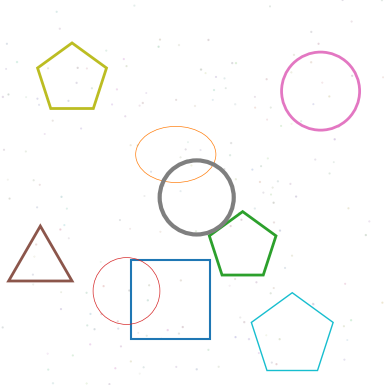[{"shape": "square", "thickness": 1.5, "radius": 0.51, "center": [0.442, 0.223]}, {"shape": "oval", "thickness": 0.5, "radius": 0.52, "center": [0.457, 0.599]}, {"shape": "pentagon", "thickness": 2, "radius": 0.46, "center": [0.63, 0.359]}, {"shape": "circle", "thickness": 0.5, "radius": 0.43, "center": [0.329, 0.244]}, {"shape": "triangle", "thickness": 2, "radius": 0.48, "center": [0.105, 0.318]}, {"shape": "circle", "thickness": 2, "radius": 0.51, "center": [0.833, 0.763]}, {"shape": "circle", "thickness": 3, "radius": 0.48, "center": [0.511, 0.487]}, {"shape": "pentagon", "thickness": 2, "radius": 0.47, "center": [0.187, 0.794]}, {"shape": "pentagon", "thickness": 1, "radius": 0.56, "center": [0.759, 0.128]}]